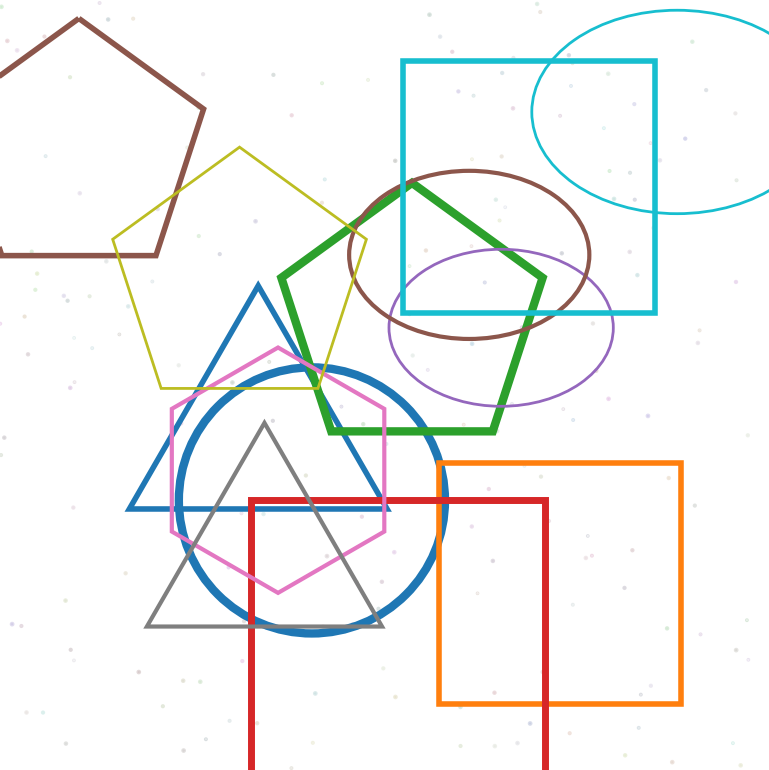[{"shape": "circle", "thickness": 3, "radius": 0.86, "center": [0.405, 0.35]}, {"shape": "triangle", "thickness": 2, "radius": 0.97, "center": [0.335, 0.436]}, {"shape": "square", "thickness": 2, "radius": 0.78, "center": [0.727, 0.242]}, {"shape": "pentagon", "thickness": 3, "radius": 0.89, "center": [0.535, 0.584]}, {"shape": "square", "thickness": 2.5, "radius": 0.96, "center": [0.517, 0.16]}, {"shape": "oval", "thickness": 1, "radius": 0.73, "center": [0.651, 0.574]}, {"shape": "oval", "thickness": 1.5, "radius": 0.78, "center": [0.609, 0.669]}, {"shape": "pentagon", "thickness": 2, "radius": 0.85, "center": [0.102, 0.806]}, {"shape": "hexagon", "thickness": 1.5, "radius": 0.8, "center": [0.361, 0.389]}, {"shape": "triangle", "thickness": 1.5, "radius": 0.88, "center": [0.343, 0.274]}, {"shape": "pentagon", "thickness": 1, "radius": 0.87, "center": [0.311, 0.636]}, {"shape": "square", "thickness": 2, "radius": 0.82, "center": [0.688, 0.757]}, {"shape": "oval", "thickness": 1, "radius": 0.94, "center": [0.879, 0.855]}]